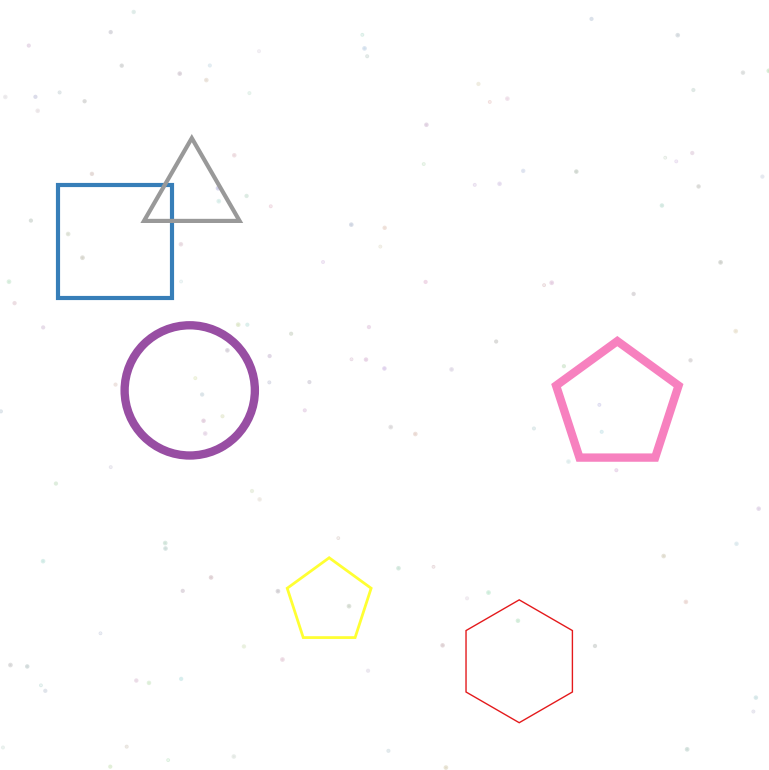[{"shape": "hexagon", "thickness": 0.5, "radius": 0.4, "center": [0.674, 0.141]}, {"shape": "square", "thickness": 1.5, "radius": 0.37, "center": [0.15, 0.686]}, {"shape": "circle", "thickness": 3, "radius": 0.42, "center": [0.246, 0.493]}, {"shape": "pentagon", "thickness": 1, "radius": 0.29, "center": [0.428, 0.218]}, {"shape": "pentagon", "thickness": 3, "radius": 0.42, "center": [0.802, 0.473]}, {"shape": "triangle", "thickness": 1.5, "radius": 0.36, "center": [0.249, 0.749]}]